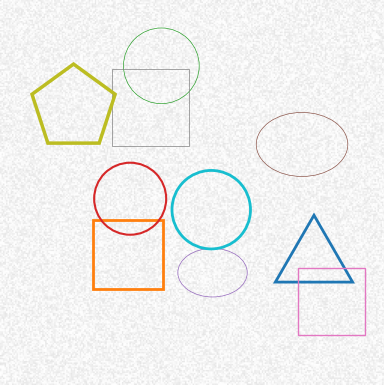[{"shape": "triangle", "thickness": 2, "radius": 0.58, "center": [0.816, 0.325]}, {"shape": "square", "thickness": 2, "radius": 0.45, "center": [0.332, 0.338]}, {"shape": "circle", "thickness": 0.5, "radius": 0.49, "center": [0.419, 0.829]}, {"shape": "circle", "thickness": 1.5, "radius": 0.47, "center": [0.338, 0.484]}, {"shape": "oval", "thickness": 0.5, "radius": 0.45, "center": [0.552, 0.292]}, {"shape": "oval", "thickness": 0.5, "radius": 0.59, "center": [0.785, 0.625]}, {"shape": "square", "thickness": 1, "radius": 0.44, "center": [0.86, 0.217]}, {"shape": "square", "thickness": 0.5, "radius": 0.5, "center": [0.39, 0.72]}, {"shape": "pentagon", "thickness": 2.5, "radius": 0.57, "center": [0.191, 0.72]}, {"shape": "circle", "thickness": 2, "radius": 0.51, "center": [0.549, 0.455]}]